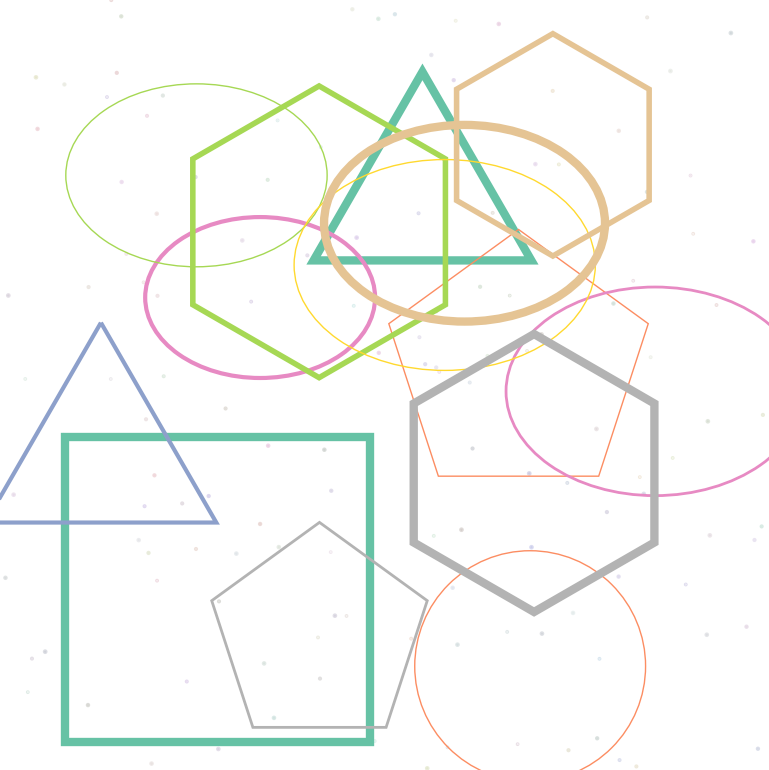[{"shape": "triangle", "thickness": 3, "radius": 0.82, "center": [0.549, 0.743]}, {"shape": "square", "thickness": 3, "radius": 0.99, "center": [0.283, 0.235]}, {"shape": "pentagon", "thickness": 0.5, "radius": 0.89, "center": [0.673, 0.525]}, {"shape": "circle", "thickness": 0.5, "radius": 0.75, "center": [0.689, 0.135]}, {"shape": "triangle", "thickness": 1.5, "radius": 0.87, "center": [0.131, 0.408]}, {"shape": "oval", "thickness": 1, "radius": 0.97, "center": [0.851, 0.492]}, {"shape": "oval", "thickness": 1.5, "radius": 0.75, "center": [0.338, 0.614]}, {"shape": "hexagon", "thickness": 2, "radius": 0.95, "center": [0.414, 0.699]}, {"shape": "oval", "thickness": 0.5, "radius": 0.85, "center": [0.255, 0.772]}, {"shape": "oval", "thickness": 0.5, "radius": 0.98, "center": [0.578, 0.656]}, {"shape": "hexagon", "thickness": 2, "radius": 0.72, "center": [0.718, 0.812]}, {"shape": "oval", "thickness": 3, "radius": 0.91, "center": [0.603, 0.71]}, {"shape": "pentagon", "thickness": 1, "radius": 0.74, "center": [0.415, 0.174]}, {"shape": "hexagon", "thickness": 3, "radius": 0.9, "center": [0.694, 0.386]}]